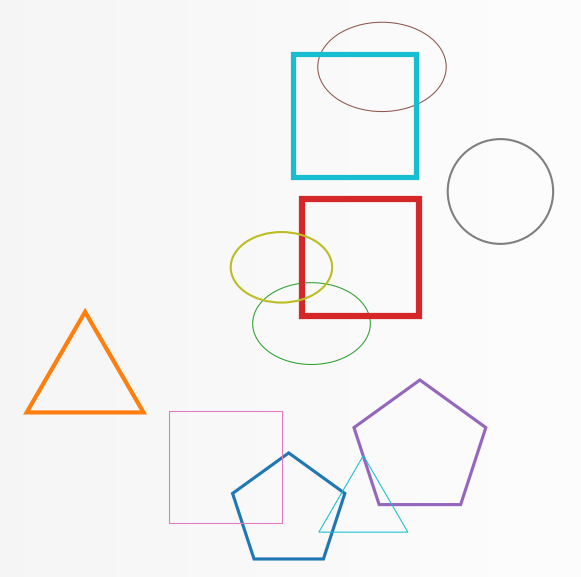[{"shape": "pentagon", "thickness": 1.5, "radius": 0.51, "center": [0.497, 0.113]}, {"shape": "triangle", "thickness": 2, "radius": 0.58, "center": [0.146, 0.343]}, {"shape": "oval", "thickness": 0.5, "radius": 0.51, "center": [0.536, 0.439]}, {"shape": "square", "thickness": 3, "radius": 0.51, "center": [0.62, 0.554]}, {"shape": "pentagon", "thickness": 1.5, "radius": 0.6, "center": [0.722, 0.222]}, {"shape": "oval", "thickness": 0.5, "radius": 0.55, "center": [0.657, 0.883]}, {"shape": "square", "thickness": 0.5, "radius": 0.49, "center": [0.388, 0.19]}, {"shape": "circle", "thickness": 1, "radius": 0.45, "center": [0.861, 0.668]}, {"shape": "oval", "thickness": 1, "radius": 0.44, "center": [0.484, 0.536]}, {"shape": "square", "thickness": 2.5, "radius": 0.53, "center": [0.61, 0.799]}, {"shape": "triangle", "thickness": 0.5, "radius": 0.44, "center": [0.625, 0.122]}]